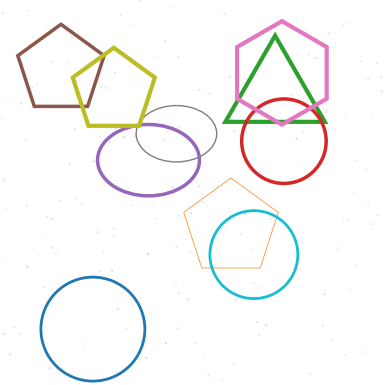[{"shape": "circle", "thickness": 2, "radius": 0.68, "center": [0.241, 0.145]}, {"shape": "pentagon", "thickness": 0.5, "radius": 0.65, "center": [0.6, 0.408]}, {"shape": "triangle", "thickness": 3, "radius": 0.75, "center": [0.715, 0.758]}, {"shape": "circle", "thickness": 2.5, "radius": 0.55, "center": [0.737, 0.633]}, {"shape": "oval", "thickness": 2.5, "radius": 0.66, "center": [0.386, 0.584]}, {"shape": "pentagon", "thickness": 2.5, "radius": 0.59, "center": [0.158, 0.819]}, {"shape": "hexagon", "thickness": 3, "radius": 0.67, "center": [0.732, 0.811]}, {"shape": "oval", "thickness": 1, "radius": 0.52, "center": [0.458, 0.653]}, {"shape": "pentagon", "thickness": 3, "radius": 0.56, "center": [0.296, 0.764]}, {"shape": "circle", "thickness": 2, "radius": 0.57, "center": [0.659, 0.339]}]